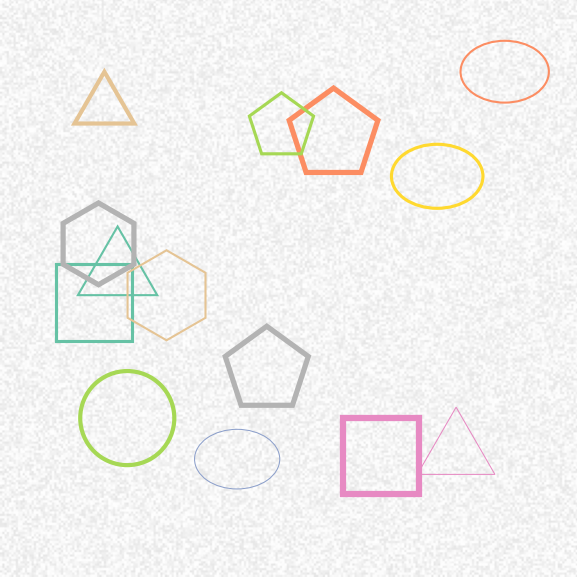[{"shape": "square", "thickness": 1.5, "radius": 0.33, "center": [0.163, 0.476]}, {"shape": "triangle", "thickness": 1, "radius": 0.4, "center": [0.204, 0.528]}, {"shape": "pentagon", "thickness": 2.5, "radius": 0.4, "center": [0.578, 0.766]}, {"shape": "oval", "thickness": 1, "radius": 0.38, "center": [0.874, 0.875]}, {"shape": "oval", "thickness": 0.5, "radius": 0.37, "center": [0.411, 0.204]}, {"shape": "triangle", "thickness": 0.5, "radius": 0.39, "center": [0.79, 0.216]}, {"shape": "square", "thickness": 3, "radius": 0.33, "center": [0.66, 0.209]}, {"shape": "circle", "thickness": 2, "radius": 0.41, "center": [0.22, 0.275]}, {"shape": "pentagon", "thickness": 1.5, "radius": 0.29, "center": [0.487, 0.78]}, {"shape": "oval", "thickness": 1.5, "radius": 0.4, "center": [0.757, 0.694]}, {"shape": "triangle", "thickness": 2, "radius": 0.3, "center": [0.181, 0.815]}, {"shape": "hexagon", "thickness": 1, "radius": 0.39, "center": [0.288, 0.488]}, {"shape": "pentagon", "thickness": 2.5, "radius": 0.38, "center": [0.462, 0.359]}, {"shape": "hexagon", "thickness": 2.5, "radius": 0.35, "center": [0.171, 0.577]}]